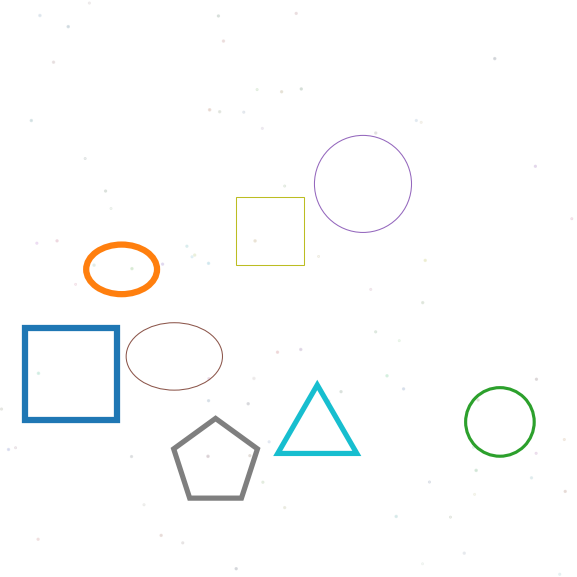[{"shape": "square", "thickness": 3, "radius": 0.4, "center": [0.123, 0.351]}, {"shape": "oval", "thickness": 3, "radius": 0.31, "center": [0.211, 0.533]}, {"shape": "circle", "thickness": 1.5, "radius": 0.3, "center": [0.866, 0.269]}, {"shape": "circle", "thickness": 0.5, "radius": 0.42, "center": [0.629, 0.681]}, {"shape": "oval", "thickness": 0.5, "radius": 0.42, "center": [0.302, 0.382]}, {"shape": "pentagon", "thickness": 2.5, "radius": 0.38, "center": [0.373, 0.198]}, {"shape": "square", "thickness": 0.5, "radius": 0.29, "center": [0.467, 0.6]}, {"shape": "triangle", "thickness": 2.5, "radius": 0.4, "center": [0.549, 0.253]}]